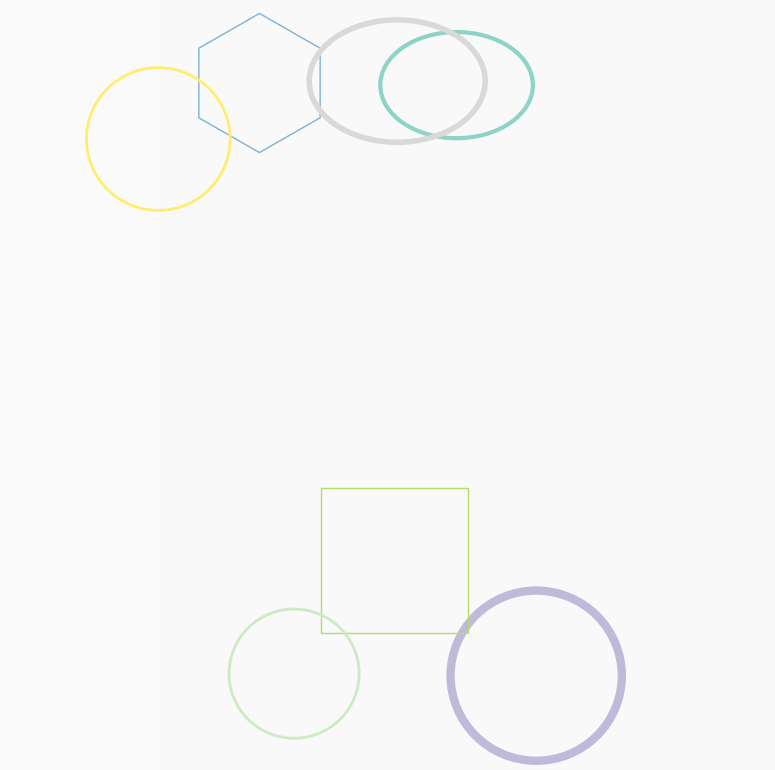[{"shape": "oval", "thickness": 1.5, "radius": 0.49, "center": [0.589, 0.889]}, {"shape": "circle", "thickness": 3, "radius": 0.55, "center": [0.692, 0.122]}, {"shape": "hexagon", "thickness": 0.5, "radius": 0.45, "center": [0.335, 0.892]}, {"shape": "square", "thickness": 0.5, "radius": 0.47, "center": [0.509, 0.272]}, {"shape": "oval", "thickness": 2, "radius": 0.57, "center": [0.512, 0.895]}, {"shape": "circle", "thickness": 1, "radius": 0.42, "center": [0.379, 0.125]}, {"shape": "circle", "thickness": 1, "radius": 0.46, "center": [0.204, 0.819]}]